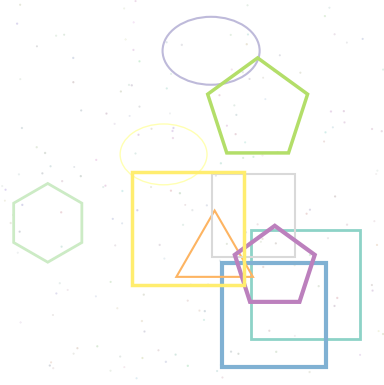[{"shape": "square", "thickness": 2, "radius": 0.71, "center": [0.793, 0.26]}, {"shape": "oval", "thickness": 1, "radius": 0.56, "center": [0.425, 0.599]}, {"shape": "oval", "thickness": 1.5, "radius": 0.63, "center": [0.548, 0.868]}, {"shape": "square", "thickness": 3, "radius": 0.67, "center": [0.712, 0.181]}, {"shape": "triangle", "thickness": 1.5, "radius": 0.57, "center": [0.558, 0.338]}, {"shape": "pentagon", "thickness": 2.5, "radius": 0.68, "center": [0.669, 0.713]}, {"shape": "square", "thickness": 1.5, "radius": 0.54, "center": [0.658, 0.44]}, {"shape": "pentagon", "thickness": 3, "radius": 0.55, "center": [0.714, 0.304]}, {"shape": "hexagon", "thickness": 2, "radius": 0.51, "center": [0.124, 0.421]}, {"shape": "square", "thickness": 2.5, "radius": 0.73, "center": [0.488, 0.406]}]